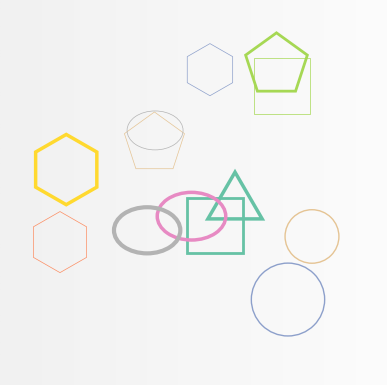[{"shape": "square", "thickness": 2, "radius": 0.36, "center": [0.556, 0.415]}, {"shape": "triangle", "thickness": 2.5, "radius": 0.4, "center": [0.607, 0.472]}, {"shape": "hexagon", "thickness": 0.5, "radius": 0.4, "center": [0.155, 0.371]}, {"shape": "hexagon", "thickness": 0.5, "radius": 0.34, "center": [0.542, 0.819]}, {"shape": "circle", "thickness": 1, "radius": 0.47, "center": [0.743, 0.222]}, {"shape": "oval", "thickness": 2.5, "radius": 0.44, "center": [0.494, 0.438]}, {"shape": "square", "thickness": 0.5, "radius": 0.36, "center": [0.728, 0.777]}, {"shape": "pentagon", "thickness": 2, "radius": 0.42, "center": [0.714, 0.831]}, {"shape": "hexagon", "thickness": 2.5, "radius": 0.46, "center": [0.171, 0.56]}, {"shape": "pentagon", "thickness": 0.5, "radius": 0.41, "center": [0.399, 0.628]}, {"shape": "circle", "thickness": 1, "radius": 0.35, "center": [0.805, 0.386]}, {"shape": "oval", "thickness": 0.5, "radius": 0.36, "center": [0.4, 0.661]}, {"shape": "oval", "thickness": 3, "radius": 0.43, "center": [0.38, 0.402]}]